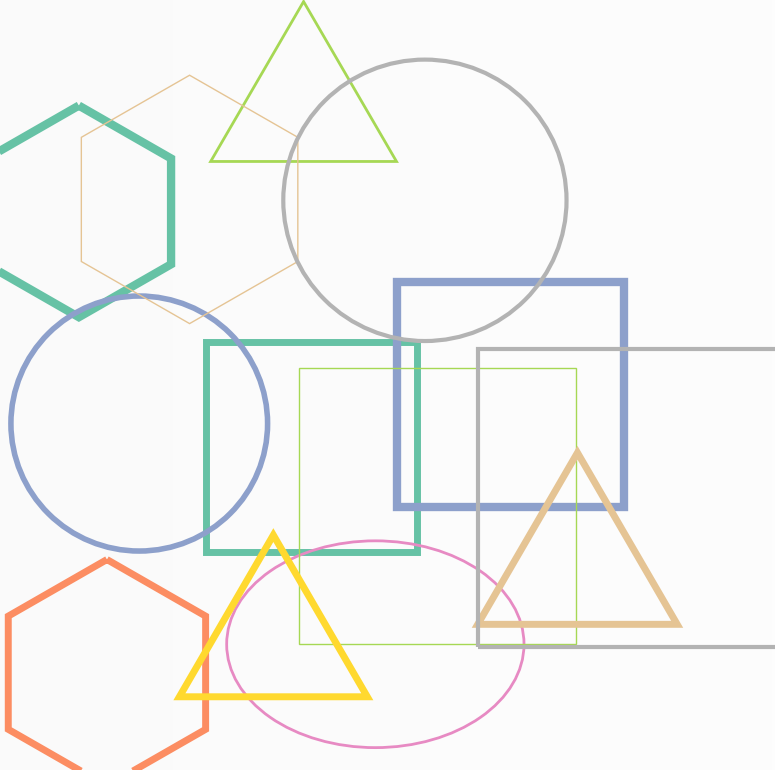[{"shape": "square", "thickness": 2.5, "radius": 0.68, "center": [0.402, 0.419]}, {"shape": "hexagon", "thickness": 3, "radius": 0.69, "center": [0.102, 0.725]}, {"shape": "hexagon", "thickness": 2.5, "radius": 0.74, "center": [0.138, 0.126]}, {"shape": "circle", "thickness": 2, "radius": 0.83, "center": [0.18, 0.45]}, {"shape": "square", "thickness": 3, "radius": 0.73, "center": [0.658, 0.488]}, {"shape": "oval", "thickness": 1, "radius": 0.96, "center": [0.484, 0.163]}, {"shape": "square", "thickness": 0.5, "radius": 0.89, "center": [0.565, 0.343]}, {"shape": "triangle", "thickness": 1, "radius": 0.69, "center": [0.392, 0.86]}, {"shape": "triangle", "thickness": 2.5, "radius": 0.7, "center": [0.353, 0.165]}, {"shape": "hexagon", "thickness": 0.5, "radius": 0.81, "center": [0.245, 0.741]}, {"shape": "triangle", "thickness": 2.5, "radius": 0.74, "center": [0.745, 0.263]}, {"shape": "square", "thickness": 1.5, "radius": 0.97, "center": [0.809, 0.353]}, {"shape": "circle", "thickness": 1.5, "radius": 0.91, "center": [0.548, 0.74]}]